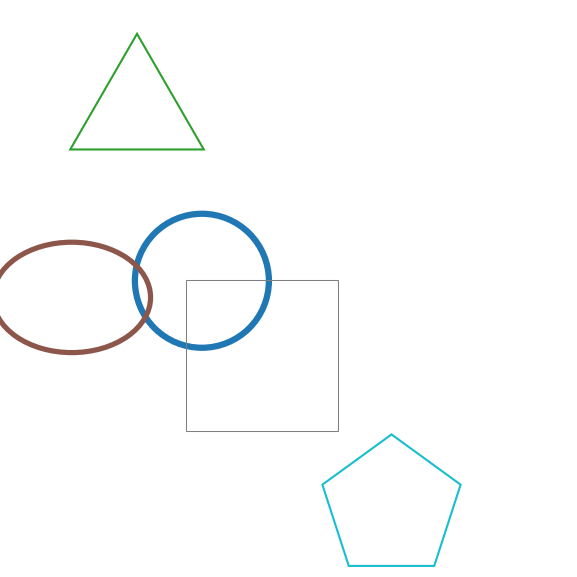[{"shape": "circle", "thickness": 3, "radius": 0.58, "center": [0.35, 0.513]}, {"shape": "triangle", "thickness": 1, "radius": 0.67, "center": [0.237, 0.807]}, {"shape": "oval", "thickness": 2.5, "radius": 0.68, "center": [0.124, 0.484]}, {"shape": "square", "thickness": 0.5, "radius": 0.66, "center": [0.454, 0.383]}, {"shape": "pentagon", "thickness": 1, "radius": 0.63, "center": [0.678, 0.121]}]